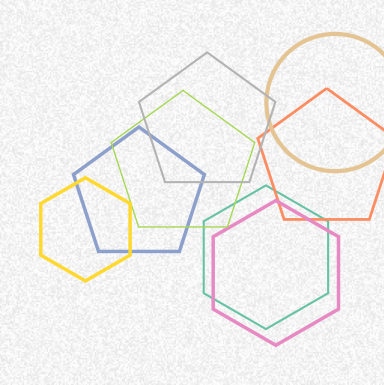[{"shape": "hexagon", "thickness": 1.5, "radius": 0.93, "center": [0.691, 0.332]}, {"shape": "pentagon", "thickness": 2, "radius": 0.94, "center": [0.849, 0.582]}, {"shape": "pentagon", "thickness": 2.5, "radius": 0.89, "center": [0.361, 0.491]}, {"shape": "hexagon", "thickness": 2.5, "radius": 0.94, "center": [0.717, 0.291]}, {"shape": "pentagon", "thickness": 1, "radius": 0.98, "center": [0.475, 0.569]}, {"shape": "hexagon", "thickness": 2.5, "radius": 0.67, "center": [0.222, 0.404]}, {"shape": "circle", "thickness": 3, "radius": 0.89, "center": [0.87, 0.734]}, {"shape": "pentagon", "thickness": 1.5, "radius": 0.93, "center": [0.538, 0.678]}]